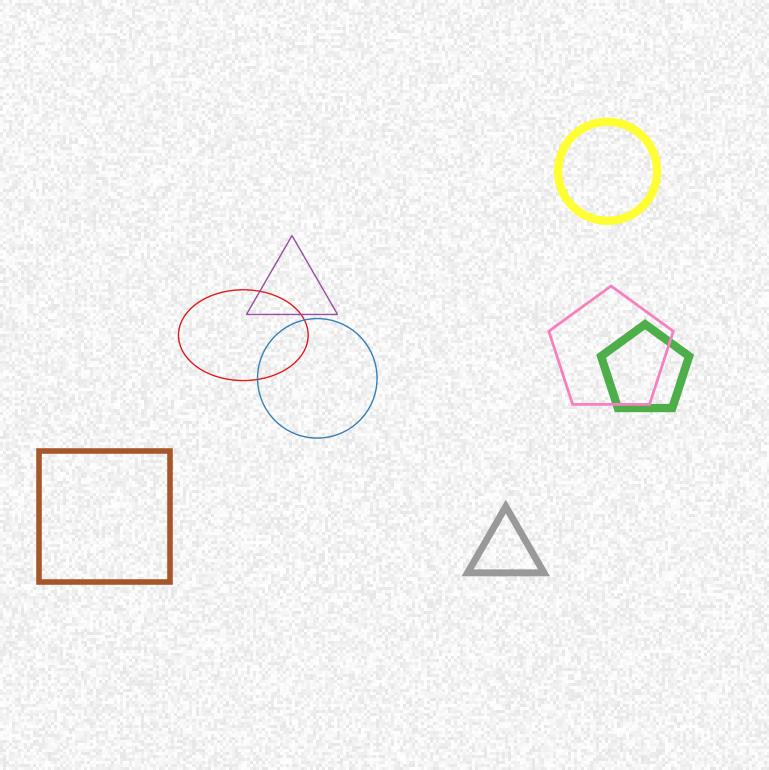[{"shape": "oval", "thickness": 0.5, "radius": 0.42, "center": [0.316, 0.565]}, {"shape": "circle", "thickness": 0.5, "radius": 0.39, "center": [0.412, 0.509]}, {"shape": "pentagon", "thickness": 3, "radius": 0.3, "center": [0.838, 0.519]}, {"shape": "triangle", "thickness": 0.5, "radius": 0.34, "center": [0.379, 0.626]}, {"shape": "circle", "thickness": 3, "radius": 0.32, "center": [0.789, 0.778]}, {"shape": "square", "thickness": 2, "radius": 0.43, "center": [0.136, 0.329]}, {"shape": "pentagon", "thickness": 1, "radius": 0.42, "center": [0.794, 0.544]}, {"shape": "triangle", "thickness": 2.5, "radius": 0.29, "center": [0.657, 0.285]}]